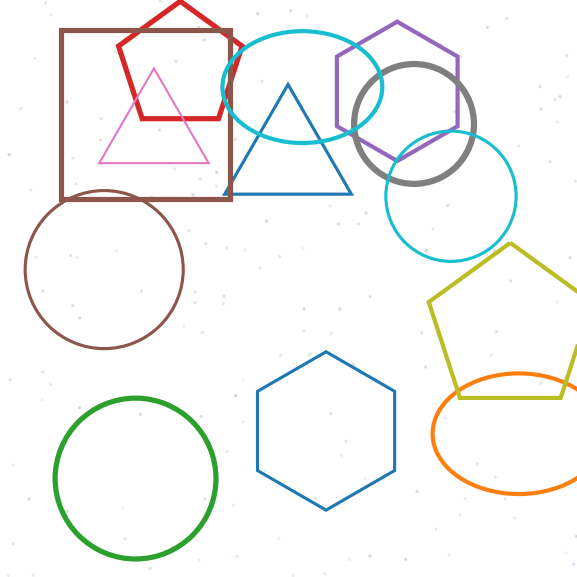[{"shape": "triangle", "thickness": 1.5, "radius": 0.63, "center": [0.499, 0.726]}, {"shape": "hexagon", "thickness": 1.5, "radius": 0.69, "center": [0.565, 0.253]}, {"shape": "oval", "thickness": 2, "radius": 0.75, "center": [0.898, 0.248]}, {"shape": "circle", "thickness": 2.5, "radius": 0.7, "center": [0.235, 0.17]}, {"shape": "pentagon", "thickness": 2.5, "radius": 0.56, "center": [0.312, 0.885]}, {"shape": "hexagon", "thickness": 2, "radius": 0.6, "center": [0.688, 0.841]}, {"shape": "circle", "thickness": 1.5, "radius": 0.68, "center": [0.18, 0.532]}, {"shape": "square", "thickness": 2.5, "radius": 0.73, "center": [0.252, 0.801]}, {"shape": "triangle", "thickness": 1, "radius": 0.55, "center": [0.267, 0.771]}, {"shape": "circle", "thickness": 3, "radius": 0.52, "center": [0.717, 0.785]}, {"shape": "pentagon", "thickness": 2, "radius": 0.74, "center": [0.884, 0.43]}, {"shape": "oval", "thickness": 2, "radius": 0.69, "center": [0.524, 0.848]}, {"shape": "circle", "thickness": 1.5, "radius": 0.56, "center": [0.781, 0.659]}]